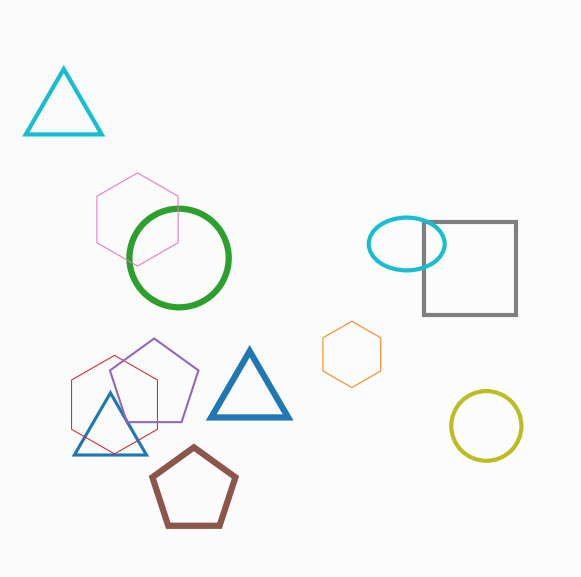[{"shape": "triangle", "thickness": 1.5, "radius": 0.36, "center": [0.19, 0.247]}, {"shape": "triangle", "thickness": 3, "radius": 0.38, "center": [0.43, 0.315]}, {"shape": "hexagon", "thickness": 0.5, "radius": 0.29, "center": [0.605, 0.385]}, {"shape": "circle", "thickness": 3, "radius": 0.43, "center": [0.308, 0.552]}, {"shape": "hexagon", "thickness": 0.5, "radius": 0.43, "center": [0.197, 0.298]}, {"shape": "pentagon", "thickness": 1, "radius": 0.4, "center": [0.265, 0.333]}, {"shape": "pentagon", "thickness": 3, "radius": 0.38, "center": [0.334, 0.149]}, {"shape": "hexagon", "thickness": 0.5, "radius": 0.4, "center": [0.237, 0.619]}, {"shape": "square", "thickness": 2, "radius": 0.4, "center": [0.809, 0.534]}, {"shape": "circle", "thickness": 2, "radius": 0.3, "center": [0.837, 0.262]}, {"shape": "oval", "thickness": 2, "radius": 0.33, "center": [0.7, 0.577]}, {"shape": "triangle", "thickness": 2, "radius": 0.38, "center": [0.11, 0.804]}]